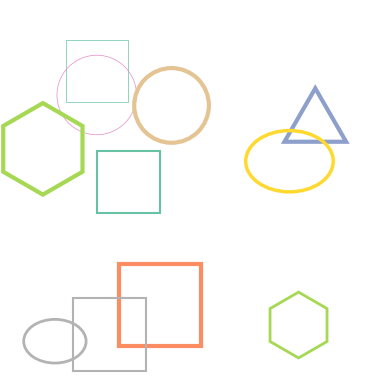[{"shape": "square", "thickness": 1.5, "radius": 0.41, "center": [0.334, 0.527]}, {"shape": "square", "thickness": 0.5, "radius": 0.41, "center": [0.252, 0.816]}, {"shape": "square", "thickness": 3, "radius": 0.53, "center": [0.416, 0.207]}, {"shape": "triangle", "thickness": 3, "radius": 0.46, "center": [0.819, 0.678]}, {"shape": "circle", "thickness": 0.5, "radius": 0.52, "center": [0.251, 0.753]}, {"shape": "hexagon", "thickness": 2, "radius": 0.43, "center": [0.775, 0.156]}, {"shape": "hexagon", "thickness": 3, "radius": 0.59, "center": [0.111, 0.613]}, {"shape": "oval", "thickness": 2.5, "radius": 0.57, "center": [0.752, 0.581]}, {"shape": "circle", "thickness": 3, "radius": 0.48, "center": [0.446, 0.726]}, {"shape": "oval", "thickness": 2, "radius": 0.41, "center": [0.143, 0.114]}, {"shape": "square", "thickness": 1.5, "radius": 0.47, "center": [0.284, 0.131]}]